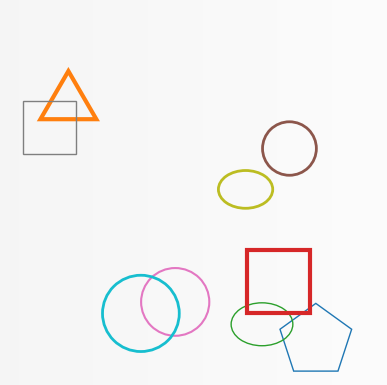[{"shape": "pentagon", "thickness": 1, "radius": 0.49, "center": [0.815, 0.115]}, {"shape": "triangle", "thickness": 3, "radius": 0.42, "center": [0.176, 0.732]}, {"shape": "oval", "thickness": 1, "radius": 0.4, "center": [0.676, 0.158]}, {"shape": "square", "thickness": 3, "radius": 0.41, "center": [0.719, 0.269]}, {"shape": "circle", "thickness": 2, "radius": 0.35, "center": [0.747, 0.614]}, {"shape": "circle", "thickness": 1.5, "radius": 0.44, "center": [0.452, 0.216]}, {"shape": "square", "thickness": 1, "radius": 0.34, "center": [0.128, 0.669]}, {"shape": "oval", "thickness": 2, "radius": 0.35, "center": [0.634, 0.508]}, {"shape": "circle", "thickness": 2, "radius": 0.5, "center": [0.364, 0.186]}]